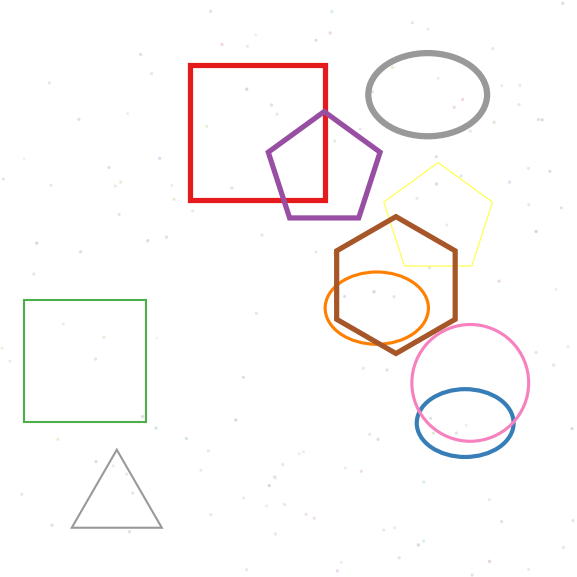[{"shape": "square", "thickness": 2.5, "radius": 0.58, "center": [0.446, 0.77]}, {"shape": "oval", "thickness": 2, "radius": 0.42, "center": [0.805, 0.267]}, {"shape": "square", "thickness": 1, "radius": 0.53, "center": [0.147, 0.374]}, {"shape": "pentagon", "thickness": 2.5, "radius": 0.51, "center": [0.561, 0.704]}, {"shape": "oval", "thickness": 1.5, "radius": 0.45, "center": [0.652, 0.466]}, {"shape": "pentagon", "thickness": 0.5, "radius": 0.5, "center": [0.759, 0.619]}, {"shape": "hexagon", "thickness": 2.5, "radius": 0.59, "center": [0.686, 0.505]}, {"shape": "circle", "thickness": 1.5, "radius": 0.51, "center": [0.814, 0.336]}, {"shape": "triangle", "thickness": 1, "radius": 0.45, "center": [0.202, 0.13]}, {"shape": "oval", "thickness": 3, "radius": 0.51, "center": [0.741, 0.835]}]